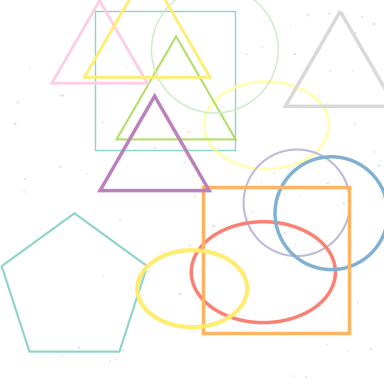[{"shape": "pentagon", "thickness": 1.5, "radius": 0.99, "center": [0.193, 0.247]}, {"shape": "square", "thickness": 1, "radius": 0.91, "center": [0.428, 0.79]}, {"shape": "oval", "thickness": 2, "radius": 0.81, "center": [0.692, 0.675]}, {"shape": "circle", "thickness": 1.5, "radius": 0.69, "center": [0.771, 0.473]}, {"shape": "oval", "thickness": 2.5, "radius": 0.94, "center": [0.684, 0.293]}, {"shape": "circle", "thickness": 2.5, "radius": 0.73, "center": [0.861, 0.446]}, {"shape": "square", "thickness": 2.5, "radius": 0.95, "center": [0.718, 0.324]}, {"shape": "triangle", "thickness": 1.5, "radius": 0.89, "center": [0.457, 0.727]}, {"shape": "triangle", "thickness": 2, "radius": 0.72, "center": [0.259, 0.855]}, {"shape": "triangle", "thickness": 2.5, "radius": 0.82, "center": [0.884, 0.806]}, {"shape": "triangle", "thickness": 2.5, "radius": 0.82, "center": [0.402, 0.587]}, {"shape": "circle", "thickness": 1, "radius": 0.82, "center": [0.558, 0.871]}, {"shape": "oval", "thickness": 3, "radius": 0.71, "center": [0.499, 0.25]}, {"shape": "triangle", "thickness": 2, "radius": 0.94, "center": [0.382, 0.893]}]